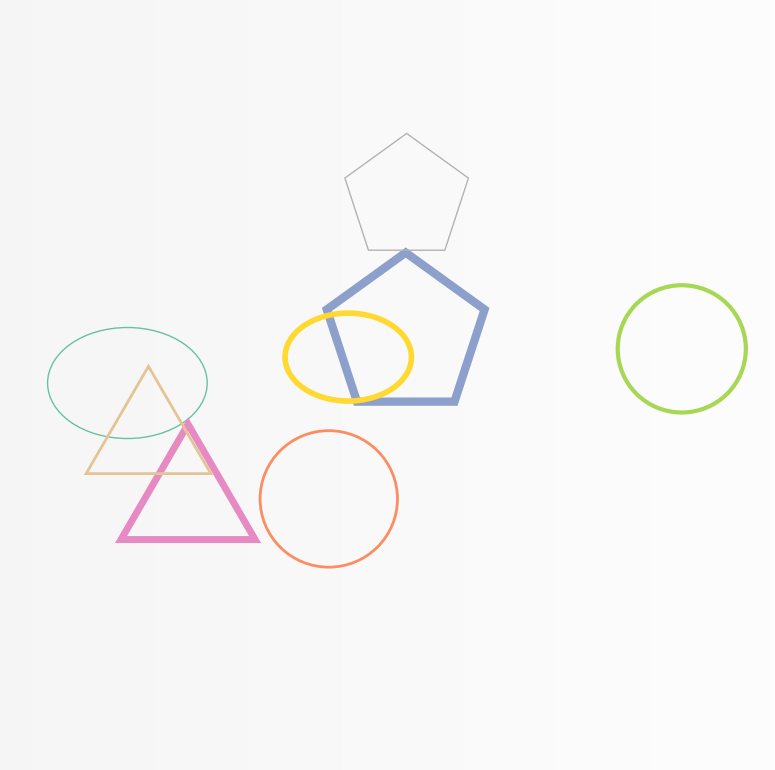[{"shape": "oval", "thickness": 0.5, "radius": 0.51, "center": [0.164, 0.503]}, {"shape": "circle", "thickness": 1, "radius": 0.44, "center": [0.424, 0.352]}, {"shape": "pentagon", "thickness": 3, "radius": 0.54, "center": [0.523, 0.565]}, {"shape": "triangle", "thickness": 2.5, "radius": 0.5, "center": [0.243, 0.349]}, {"shape": "circle", "thickness": 1.5, "radius": 0.41, "center": [0.88, 0.547]}, {"shape": "oval", "thickness": 2, "radius": 0.41, "center": [0.449, 0.536]}, {"shape": "triangle", "thickness": 1, "radius": 0.46, "center": [0.192, 0.431]}, {"shape": "pentagon", "thickness": 0.5, "radius": 0.42, "center": [0.525, 0.743]}]